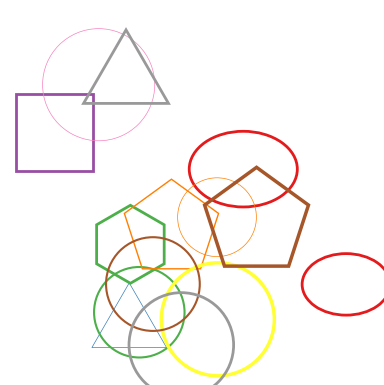[{"shape": "oval", "thickness": 2, "radius": 0.57, "center": [0.899, 0.261]}, {"shape": "oval", "thickness": 2, "radius": 0.7, "center": [0.632, 0.561]}, {"shape": "triangle", "thickness": 0.5, "radius": 0.56, "center": [0.336, 0.153]}, {"shape": "hexagon", "thickness": 2, "radius": 0.51, "center": [0.339, 0.365]}, {"shape": "circle", "thickness": 1.5, "radius": 0.59, "center": [0.362, 0.189]}, {"shape": "square", "thickness": 2, "radius": 0.5, "center": [0.142, 0.656]}, {"shape": "circle", "thickness": 0.5, "radius": 0.51, "center": [0.564, 0.436]}, {"shape": "pentagon", "thickness": 1, "radius": 0.64, "center": [0.445, 0.406]}, {"shape": "circle", "thickness": 2.5, "radius": 0.73, "center": [0.566, 0.171]}, {"shape": "pentagon", "thickness": 2.5, "radius": 0.71, "center": [0.666, 0.424]}, {"shape": "circle", "thickness": 1.5, "radius": 0.61, "center": [0.397, 0.262]}, {"shape": "circle", "thickness": 0.5, "radius": 0.73, "center": [0.256, 0.78]}, {"shape": "circle", "thickness": 2, "radius": 0.68, "center": [0.471, 0.104]}, {"shape": "triangle", "thickness": 2, "radius": 0.64, "center": [0.327, 0.795]}]